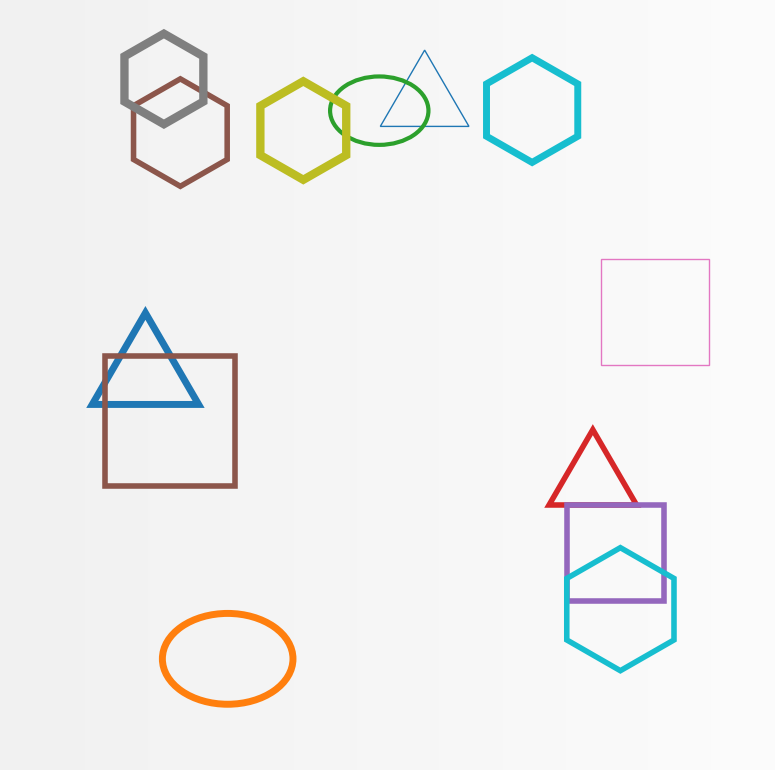[{"shape": "triangle", "thickness": 0.5, "radius": 0.33, "center": [0.548, 0.869]}, {"shape": "triangle", "thickness": 2.5, "radius": 0.4, "center": [0.188, 0.514]}, {"shape": "oval", "thickness": 2.5, "radius": 0.42, "center": [0.294, 0.144]}, {"shape": "oval", "thickness": 1.5, "radius": 0.32, "center": [0.489, 0.856]}, {"shape": "triangle", "thickness": 2, "radius": 0.33, "center": [0.765, 0.377]}, {"shape": "square", "thickness": 2, "radius": 0.31, "center": [0.794, 0.282]}, {"shape": "hexagon", "thickness": 2, "radius": 0.35, "center": [0.233, 0.828]}, {"shape": "square", "thickness": 2, "radius": 0.42, "center": [0.22, 0.453]}, {"shape": "square", "thickness": 0.5, "radius": 0.35, "center": [0.845, 0.595]}, {"shape": "hexagon", "thickness": 3, "radius": 0.29, "center": [0.211, 0.897]}, {"shape": "hexagon", "thickness": 3, "radius": 0.32, "center": [0.391, 0.83]}, {"shape": "hexagon", "thickness": 2.5, "radius": 0.34, "center": [0.687, 0.857]}, {"shape": "hexagon", "thickness": 2, "radius": 0.4, "center": [0.8, 0.209]}]